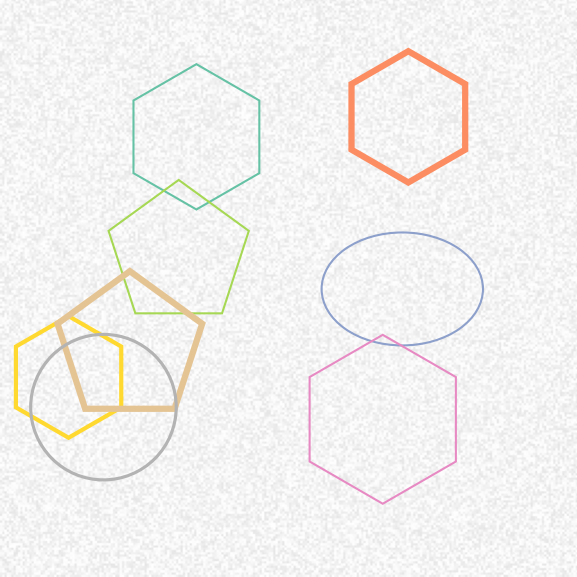[{"shape": "hexagon", "thickness": 1, "radius": 0.63, "center": [0.34, 0.762]}, {"shape": "hexagon", "thickness": 3, "radius": 0.57, "center": [0.707, 0.797]}, {"shape": "oval", "thickness": 1, "radius": 0.7, "center": [0.697, 0.499]}, {"shape": "hexagon", "thickness": 1, "radius": 0.73, "center": [0.663, 0.273]}, {"shape": "pentagon", "thickness": 1, "radius": 0.64, "center": [0.309, 0.56]}, {"shape": "hexagon", "thickness": 2, "radius": 0.53, "center": [0.119, 0.346]}, {"shape": "pentagon", "thickness": 3, "radius": 0.66, "center": [0.225, 0.398]}, {"shape": "circle", "thickness": 1.5, "radius": 0.63, "center": [0.179, 0.294]}]